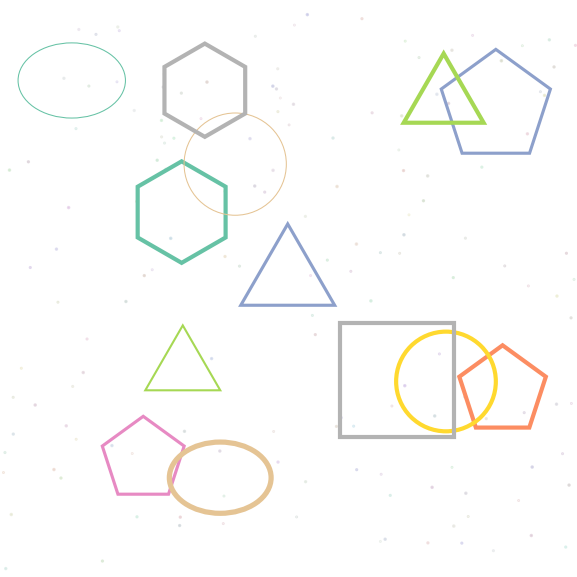[{"shape": "hexagon", "thickness": 2, "radius": 0.44, "center": [0.315, 0.632]}, {"shape": "oval", "thickness": 0.5, "radius": 0.46, "center": [0.124, 0.86]}, {"shape": "pentagon", "thickness": 2, "radius": 0.39, "center": [0.87, 0.322]}, {"shape": "triangle", "thickness": 1.5, "radius": 0.47, "center": [0.498, 0.517]}, {"shape": "pentagon", "thickness": 1.5, "radius": 0.5, "center": [0.859, 0.814]}, {"shape": "pentagon", "thickness": 1.5, "radius": 0.37, "center": [0.248, 0.204]}, {"shape": "triangle", "thickness": 1, "radius": 0.37, "center": [0.316, 0.361]}, {"shape": "triangle", "thickness": 2, "radius": 0.4, "center": [0.768, 0.827]}, {"shape": "circle", "thickness": 2, "radius": 0.43, "center": [0.772, 0.339]}, {"shape": "circle", "thickness": 0.5, "radius": 0.44, "center": [0.407, 0.715]}, {"shape": "oval", "thickness": 2.5, "radius": 0.44, "center": [0.381, 0.172]}, {"shape": "hexagon", "thickness": 2, "radius": 0.4, "center": [0.355, 0.843]}, {"shape": "square", "thickness": 2, "radius": 0.49, "center": [0.688, 0.342]}]